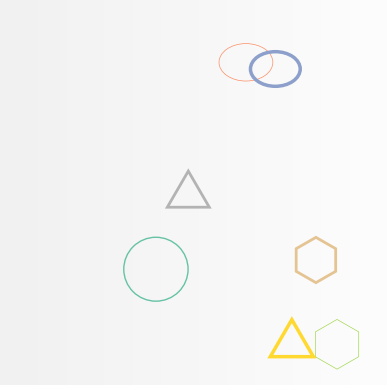[{"shape": "circle", "thickness": 1, "radius": 0.41, "center": [0.402, 0.301]}, {"shape": "oval", "thickness": 0.5, "radius": 0.35, "center": [0.635, 0.838]}, {"shape": "oval", "thickness": 2.5, "radius": 0.32, "center": [0.711, 0.821]}, {"shape": "hexagon", "thickness": 0.5, "radius": 0.32, "center": [0.87, 0.106]}, {"shape": "triangle", "thickness": 2.5, "radius": 0.32, "center": [0.753, 0.106]}, {"shape": "hexagon", "thickness": 2, "radius": 0.29, "center": [0.815, 0.325]}, {"shape": "triangle", "thickness": 2, "radius": 0.31, "center": [0.486, 0.493]}]